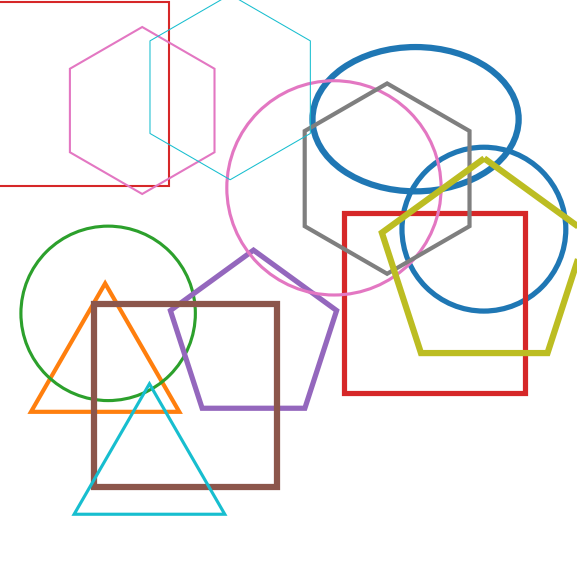[{"shape": "oval", "thickness": 3, "radius": 0.89, "center": [0.72, 0.793]}, {"shape": "circle", "thickness": 2.5, "radius": 0.71, "center": [0.838, 0.602]}, {"shape": "triangle", "thickness": 2, "radius": 0.74, "center": [0.182, 0.36]}, {"shape": "circle", "thickness": 1.5, "radius": 0.76, "center": [0.187, 0.457]}, {"shape": "square", "thickness": 1, "radius": 0.8, "center": [0.134, 0.837]}, {"shape": "square", "thickness": 2.5, "radius": 0.78, "center": [0.752, 0.474]}, {"shape": "pentagon", "thickness": 2.5, "radius": 0.76, "center": [0.439, 0.415]}, {"shape": "square", "thickness": 3, "radius": 0.79, "center": [0.321, 0.314]}, {"shape": "hexagon", "thickness": 1, "radius": 0.72, "center": [0.246, 0.808]}, {"shape": "circle", "thickness": 1.5, "radius": 0.93, "center": [0.578, 0.674]}, {"shape": "hexagon", "thickness": 2, "radius": 0.82, "center": [0.67, 0.69]}, {"shape": "pentagon", "thickness": 3, "radius": 0.93, "center": [0.839, 0.539]}, {"shape": "hexagon", "thickness": 0.5, "radius": 0.8, "center": [0.399, 0.848]}, {"shape": "triangle", "thickness": 1.5, "radius": 0.75, "center": [0.259, 0.184]}]